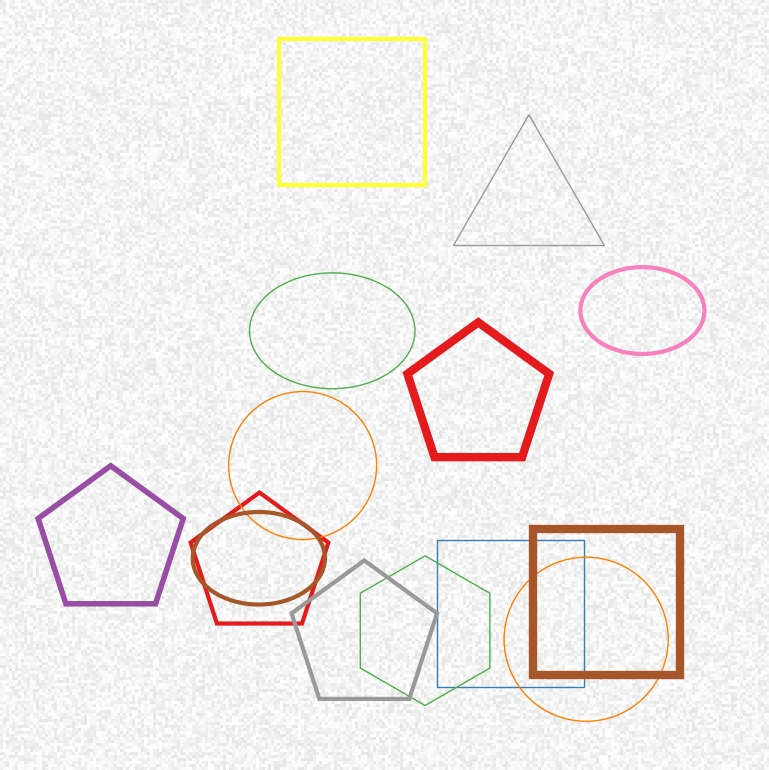[{"shape": "pentagon", "thickness": 3, "radius": 0.48, "center": [0.621, 0.485]}, {"shape": "pentagon", "thickness": 1.5, "radius": 0.47, "center": [0.337, 0.266]}, {"shape": "square", "thickness": 0.5, "radius": 0.48, "center": [0.663, 0.203]}, {"shape": "oval", "thickness": 0.5, "radius": 0.54, "center": [0.432, 0.57]}, {"shape": "hexagon", "thickness": 0.5, "radius": 0.49, "center": [0.552, 0.181]}, {"shape": "pentagon", "thickness": 2, "radius": 0.5, "center": [0.144, 0.296]}, {"shape": "circle", "thickness": 0.5, "radius": 0.53, "center": [0.761, 0.17]}, {"shape": "circle", "thickness": 0.5, "radius": 0.48, "center": [0.393, 0.395]}, {"shape": "square", "thickness": 1.5, "radius": 0.47, "center": [0.457, 0.854]}, {"shape": "square", "thickness": 3, "radius": 0.48, "center": [0.788, 0.218]}, {"shape": "oval", "thickness": 1.5, "radius": 0.43, "center": [0.336, 0.275]}, {"shape": "oval", "thickness": 1.5, "radius": 0.4, "center": [0.834, 0.597]}, {"shape": "pentagon", "thickness": 1.5, "radius": 0.5, "center": [0.473, 0.173]}, {"shape": "triangle", "thickness": 0.5, "radius": 0.57, "center": [0.687, 0.738]}]